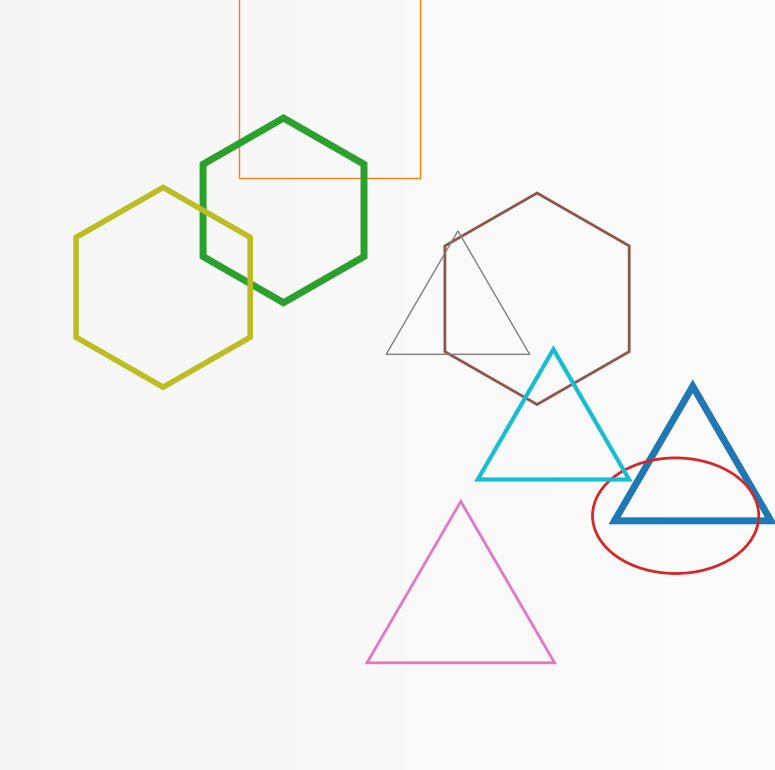[{"shape": "triangle", "thickness": 2.5, "radius": 0.58, "center": [0.894, 0.382]}, {"shape": "square", "thickness": 0.5, "radius": 0.59, "center": [0.425, 0.886]}, {"shape": "hexagon", "thickness": 2.5, "radius": 0.6, "center": [0.366, 0.727]}, {"shape": "oval", "thickness": 1, "radius": 0.54, "center": [0.872, 0.33]}, {"shape": "hexagon", "thickness": 1, "radius": 0.69, "center": [0.693, 0.612]}, {"shape": "triangle", "thickness": 1, "radius": 0.7, "center": [0.595, 0.209]}, {"shape": "triangle", "thickness": 0.5, "radius": 0.53, "center": [0.591, 0.593]}, {"shape": "hexagon", "thickness": 2, "radius": 0.65, "center": [0.211, 0.627]}, {"shape": "triangle", "thickness": 1.5, "radius": 0.56, "center": [0.714, 0.434]}]